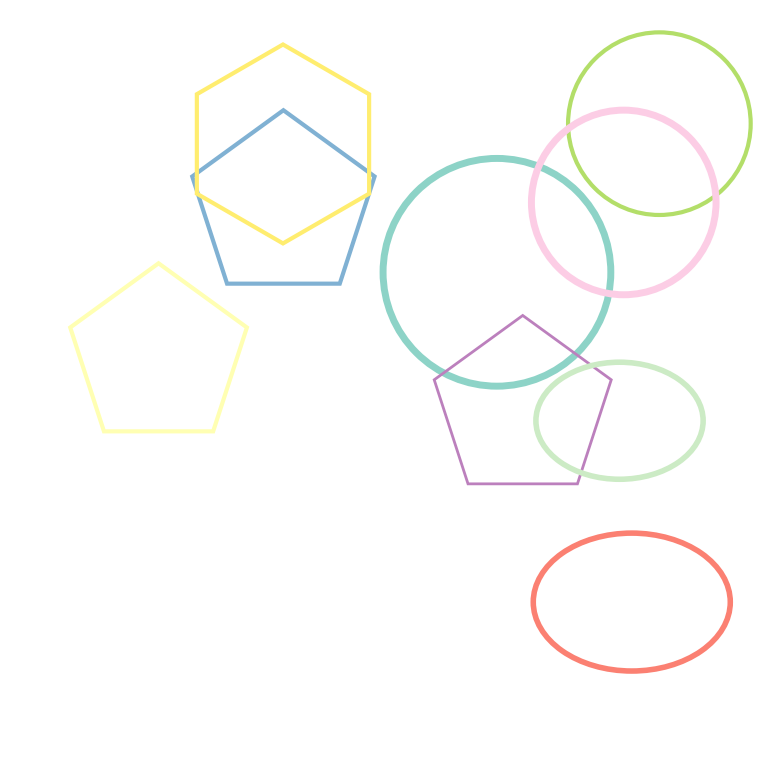[{"shape": "circle", "thickness": 2.5, "radius": 0.74, "center": [0.645, 0.646]}, {"shape": "pentagon", "thickness": 1.5, "radius": 0.6, "center": [0.206, 0.537]}, {"shape": "oval", "thickness": 2, "radius": 0.64, "center": [0.82, 0.218]}, {"shape": "pentagon", "thickness": 1.5, "radius": 0.62, "center": [0.368, 0.732]}, {"shape": "circle", "thickness": 1.5, "radius": 0.59, "center": [0.856, 0.839]}, {"shape": "circle", "thickness": 2.5, "radius": 0.6, "center": [0.81, 0.737]}, {"shape": "pentagon", "thickness": 1, "radius": 0.6, "center": [0.679, 0.469]}, {"shape": "oval", "thickness": 2, "radius": 0.54, "center": [0.805, 0.454]}, {"shape": "hexagon", "thickness": 1.5, "radius": 0.65, "center": [0.368, 0.813]}]